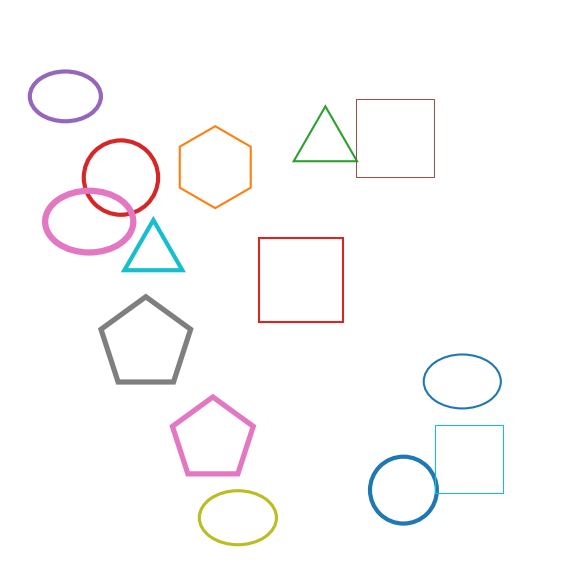[{"shape": "oval", "thickness": 1, "radius": 0.33, "center": [0.8, 0.339]}, {"shape": "circle", "thickness": 2, "radius": 0.29, "center": [0.699, 0.15]}, {"shape": "hexagon", "thickness": 1, "radius": 0.35, "center": [0.373, 0.71]}, {"shape": "triangle", "thickness": 1, "radius": 0.32, "center": [0.563, 0.752]}, {"shape": "circle", "thickness": 2, "radius": 0.32, "center": [0.209, 0.692]}, {"shape": "square", "thickness": 1, "radius": 0.36, "center": [0.521, 0.514]}, {"shape": "oval", "thickness": 2, "radius": 0.31, "center": [0.113, 0.832]}, {"shape": "square", "thickness": 0.5, "radius": 0.34, "center": [0.684, 0.76]}, {"shape": "pentagon", "thickness": 2.5, "radius": 0.37, "center": [0.369, 0.238]}, {"shape": "oval", "thickness": 3, "radius": 0.38, "center": [0.154, 0.615]}, {"shape": "pentagon", "thickness": 2.5, "radius": 0.41, "center": [0.252, 0.404]}, {"shape": "oval", "thickness": 1.5, "radius": 0.33, "center": [0.412, 0.103]}, {"shape": "square", "thickness": 0.5, "radius": 0.3, "center": [0.813, 0.204]}, {"shape": "triangle", "thickness": 2, "radius": 0.29, "center": [0.266, 0.56]}]